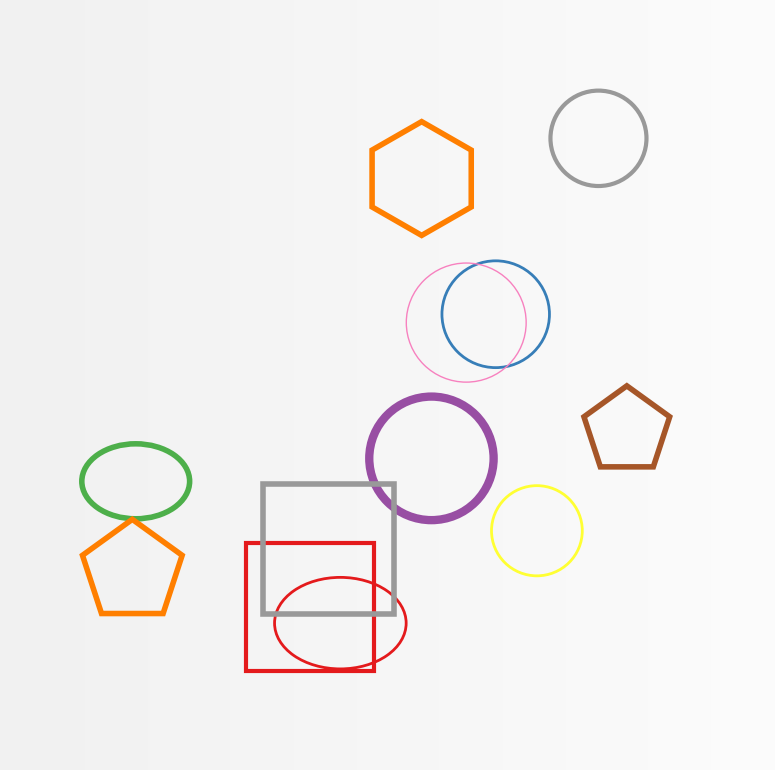[{"shape": "oval", "thickness": 1, "radius": 0.42, "center": [0.439, 0.191]}, {"shape": "square", "thickness": 1.5, "radius": 0.41, "center": [0.4, 0.212]}, {"shape": "circle", "thickness": 1, "radius": 0.35, "center": [0.64, 0.592]}, {"shape": "oval", "thickness": 2, "radius": 0.35, "center": [0.175, 0.375]}, {"shape": "circle", "thickness": 3, "radius": 0.4, "center": [0.557, 0.405]}, {"shape": "hexagon", "thickness": 2, "radius": 0.37, "center": [0.544, 0.768]}, {"shape": "pentagon", "thickness": 2, "radius": 0.34, "center": [0.171, 0.258]}, {"shape": "circle", "thickness": 1, "radius": 0.29, "center": [0.693, 0.311]}, {"shape": "pentagon", "thickness": 2, "radius": 0.29, "center": [0.809, 0.441]}, {"shape": "circle", "thickness": 0.5, "radius": 0.39, "center": [0.602, 0.581]}, {"shape": "square", "thickness": 2, "radius": 0.42, "center": [0.424, 0.287]}, {"shape": "circle", "thickness": 1.5, "radius": 0.31, "center": [0.772, 0.82]}]